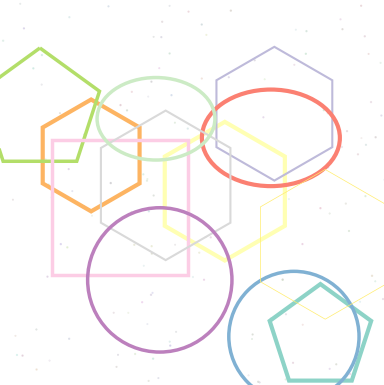[{"shape": "pentagon", "thickness": 3, "radius": 0.69, "center": [0.832, 0.124]}, {"shape": "hexagon", "thickness": 3, "radius": 0.9, "center": [0.584, 0.503]}, {"shape": "hexagon", "thickness": 1.5, "radius": 0.87, "center": [0.713, 0.705]}, {"shape": "oval", "thickness": 3, "radius": 0.9, "center": [0.704, 0.642]}, {"shape": "circle", "thickness": 2.5, "radius": 0.85, "center": [0.763, 0.126]}, {"shape": "hexagon", "thickness": 3, "radius": 0.73, "center": [0.237, 0.596]}, {"shape": "pentagon", "thickness": 2.5, "radius": 0.81, "center": [0.104, 0.713]}, {"shape": "square", "thickness": 2.5, "radius": 0.88, "center": [0.312, 0.461]}, {"shape": "hexagon", "thickness": 1.5, "radius": 0.97, "center": [0.43, 0.519]}, {"shape": "circle", "thickness": 2.5, "radius": 0.94, "center": [0.415, 0.273]}, {"shape": "oval", "thickness": 2.5, "radius": 0.77, "center": [0.405, 0.691]}, {"shape": "hexagon", "thickness": 0.5, "radius": 0.97, "center": [0.845, 0.365]}]